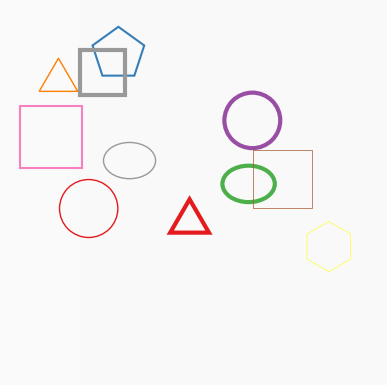[{"shape": "circle", "thickness": 1, "radius": 0.38, "center": [0.229, 0.458]}, {"shape": "triangle", "thickness": 3, "radius": 0.29, "center": [0.489, 0.425]}, {"shape": "pentagon", "thickness": 1.5, "radius": 0.35, "center": [0.306, 0.86]}, {"shape": "oval", "thickness": 3, "radius": 0.34, "center": [0.642, 0.522]}, {"shape": "circle", "thickness": 3, "radius": 0.36, "center": [0.651, 0.687]}, {"shape": "triangle", "thickness": 1, "radius": 0.29, "center": [0.151, 0.791]}, {"shape": "hexagon", "thickness": 0.5, "radius": 0.33, "center": [0.849, 0.359]}, {"shape": "square", "thickness": 0.5, "radius": 0.38, "center": [0.728, 0.535]}, {"shape": "square", "thickness": 1.5, "radius": 0.4, "center": [0.132, 0.643]}, {"shape": "oval", "thickness": 1, "radius": 0.34, "center": [0.334, 0.583]}, {"shape": "square", "thickness": 3, "radius": 0.29, "center": [0.264, 0.811]}]